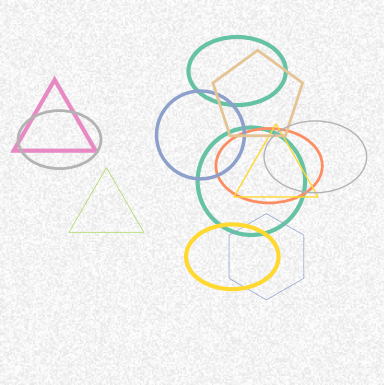[{"shape": "oval", "thickness": 3, "radius": 0.63, "center": [0.616, 0.815]}, {"shape": "circle", "thickness": 3, "radius": 0.7, "center": [0.653, 0.529]}, {"shape": "oval", "thickness": 2, "radius": 0.69, "center": [0.699, 0.57]}, {"shape": "circle", "thickness": 2.5, "radius": 0.57, "center": [0.521, 0.65]}, {"shape": "hexagon", "thickness": 0.5, "radius": 0.56, "center": [0.692, 0.333]}, {"shape": "triangle", "thickness": 3, "radius": 0.61, "center": [0.142, 0.67]}, {"shape": "triangle", "thickness": 0.5, "radius": 0.56, "center": [0.276, 0.453]}, {"shape": "triangle", "thickness": 1, "radius": 0.63, "center": [0.717, 0.552]}, {"shape": "oval", "thickness": 3, "radius": 0.6, "center": [0.603, 0.333]}, {"shape": "pentagon", "thickness": 2, "radius": 0.61, "center": [0.669, 0.747]}, {"shape": "oval", "thickness": 2, "radius": 0.54, "center": [0.155, 0.637]}, {"shape": "oval", "thickness": 1, "radius": 0.67, "center": [0.819, 0.593]}]